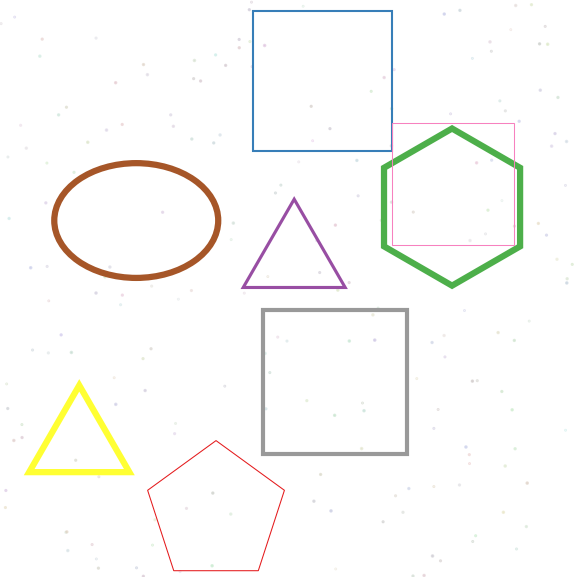[{"shape": "pentagon", "thickness": 0.5, "radius": 0.62, "center": [0.374, 0.112]}, {"shape": "square", "thickness": 1, "radius": 0.6, "center": [0.558, 0.859]}, {"shape": "hexagon", "thickness": 3, "radius": 0.68, "center": [0.783, 0.641]}, {"shape": "triangle", "thickness": 1.5, "radius": 0.51, "center": [0.509, 0.552]}, {"shape": "triangle", "thickness": 3, "radius": 0.5, "center": [0.137, 0.232]}, {"shape": "oval", "thickness": 3, "radius": 0.71, "center": [0.236, 0.617]}, {"shape": "square", "thickness": 0.5, "radius": 0.53, "center": [0.785, 0.68]}, {"shape": "square", "thickness": 2, "radius": 0.62, "center": [0.58, 0.337]}]